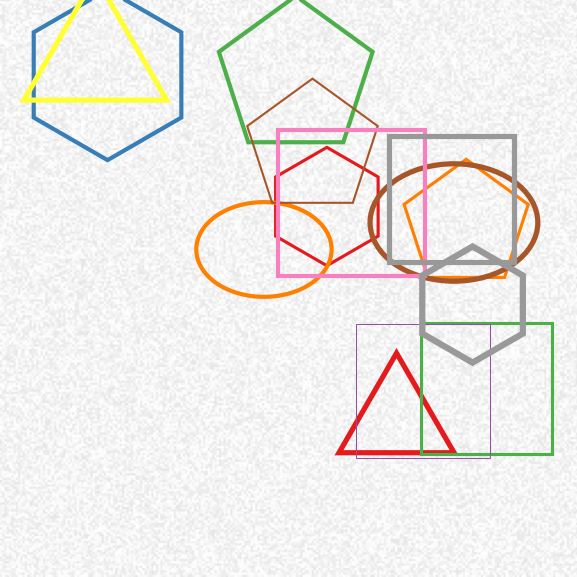[{"shape": "hexagon", "thickness": 1.5, "radius": 0.51, "center": [0.566, 0.641]}, {"shape": "triangle", "thickness": 2.5, "radius": 0.58, "center": [0.687, 0.273]}, {"shape": "hexagon", "thickness": 2, "radius": 0.74, "center": [0.186, 0.869]}, {"shape": "pentagon", "thickness": 2, "radius": 0.7, "center": [0.512, 0.866]}, {"shape": "square", "thickness": 1.5, "radius": 0.57, "center": [0.843, 0.326]}, {"shape": "square", "thickness": 0.5, "radius": 0.58, "center": [0.733, 0.323]}, {"shape": "pentagon", "thickness": 1.5, "radius": 0.57, "center": [0.807, 0.61]}, {"shape": "oval", "thickness": 2, "radius": 0.59, "center": [0.457, 0.567]}, {"shape": "triangle", "thickness": 2.5, "radius": 0.71, "center": [0.165, 0.897]}, {"shape": "pentagon", "thickness": 1, "radius": 0.59, "center": [0.541, 0.744]}, {"shape": "oval", "thickness": 2.5, "radius": 0.73, "center": [0.786, 0.614]}, {"shape": "square", "thickness": 2, "radius": 0.63, "center": [0.609, 0.648]}, {"shape": "square", "thickness": 2.5, "radius": 0.54, "center": [0.782, 0.654]}, {"shape": "hexagon", "thickness": 3, "radius": 0.5, "center": [0.818, 0.472]}]